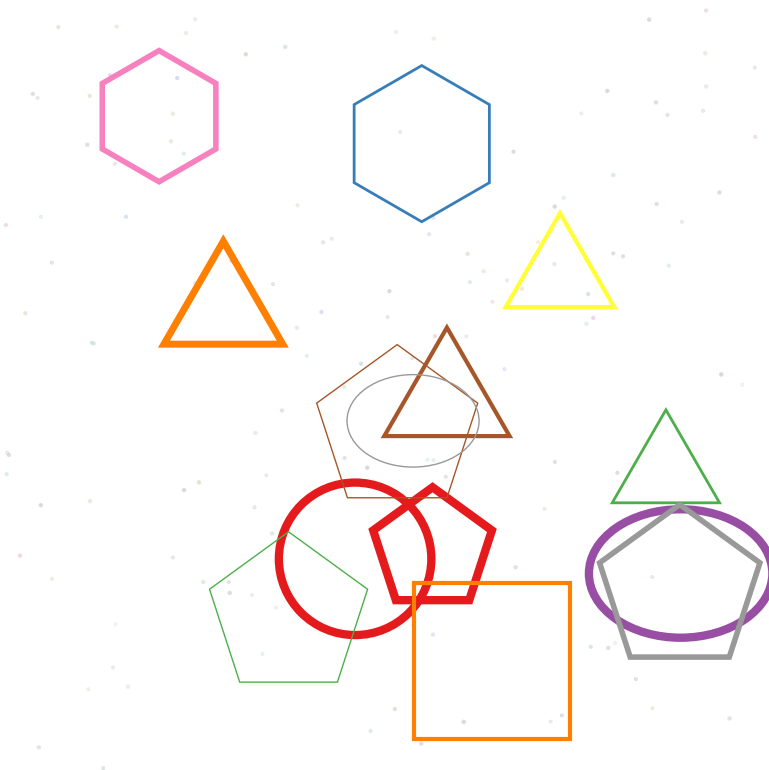[{"shape": "circle", "thickness": 3, "radius": 0.5, "center": [0.461, 0.274]}, {"shape": "pentagon", "thickness": 3, "radius": 0.41, "center": [0.562, 0.286]}, {"shape": "hexagon", "thickness": 1, "radius": 0.51, "center": [0.548, 0.813]}, {"shape": "pentagon", "thickness": 0.5, "radius": 0.54, "center": [0.375, 0.201]}, {"shape": "triangle", "thickness": 1, "radius": 0.4, "center": [0.865, 0.387]}, {"shape": "oval", "thickness": 3, "radius": 0.6, "center": [0.884, 0.255]}, {"shape": "square", "thickness": 1.5, "radius": 0.51, "center": [0.639, 0.141]}, {"shape": "triangle", "thickness": 2.5, "radius": 0.45, "center": [0.29, 0.598]}, {"shape": "triangle", "thickness": 1.5, "radius": 0.41, "center": [0.727, 0.642]}, {"shape": "pentagon", "thickness": 0.5, "radius": 0.55, "center": [0.516, 0.442]}, {"shape": "triangle", "thickness": 1.5, "radius": 0.47, "center": [0.58, 0.481]}, {"shape": "hexagon", "thickness": 2, "radius": 0.43, "center": [0.207, 0.849]}, {"shape": "pentagon", "thickness": 2, "radius": 0.55, "center": [0.883, 0.235]}, {"shape": "oval", "thickness": 0.5, "radius": 0.43, "center": [0.536, 0.453]}]